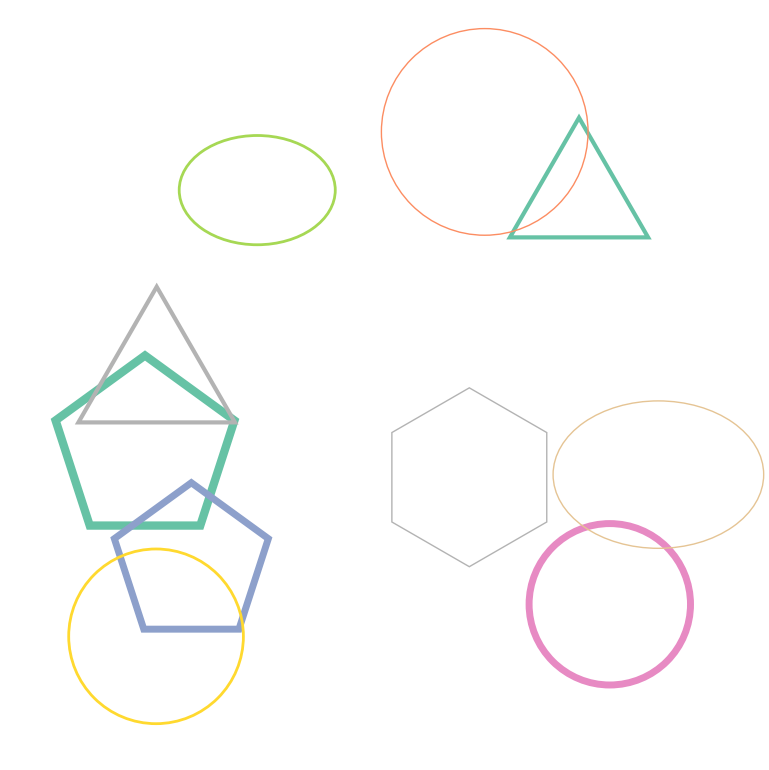[{"shape": "pentagon", "thickness": 3, "radius": 0.61, "center": [0.188, 0.416]}, {"shape": "triangle", "thickness": 1.5, "radius": 0.52, "center": [0.752, 0.744]}, {"shape": "circle", "thickness": 0.5, "radius": 0.67, "center": [0.63, 0.829]}, {"shape": "pentagon", "thickness": 2.5, "radius": 0.53, "center": [0.249, 0.268]}, {"shape": "circle", "thickness": 2.5, "radius": 0.52, "center": [0.792, 0.215]}, {"shape": "oval", "thickness": 1, "radius": 0.51, "center": [0.334, 0.753]}, {"shape": "circle", "thickness": 1, "radius": 0.57, "center": [0.203, 0.174]}, {"shape": "oval", "thickness": 0.5, "radius": 0.68, "center": [0.855, 0.384]}, {"shape": "triangle", "thickness": 1.5, "radius": 0.59, "center": [0.204, 0.51]}, {"shape": "hexagon", "thickness": 0.5, "radius": 0.58, "center": [0.61, 0.38]}]